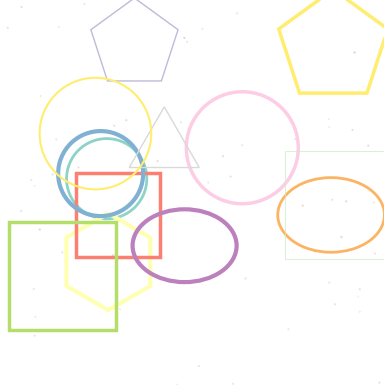[{"shape": "circle", "thickness": 2, "radius": 0.52, "center": [0.277, 0.536]}, {"shape": "hexagon", "thickness": 3, "radius": 0.63, "center": [0.281, 0.32]}, {"shape": "pentagon", "thickness": 1, "radius": 0.6, "center": [0.349, 0.886]}, {"shape": "square", "thickness": 2.5, "radius": 0.54, "center": [0.307, 0.443]}, {"shape": "circle", "thickness": 3, "radius": 0.55, "center": [0.261, 0.549]}, {"shape": "oval", "thickness": 2, "radius": 0.69, "center": [0.86, 0.442]}, {"shape": "square", "thickness": 2.5, "radius": 0.7, "center": [0.162, 0.283]}, {"shape": "circle", "thickness": 2.5, "radius": 0.73, "center": [0.629, 0.616]}, {"shape": "triangle", "thickness": 1, "radius": 0.52, "center": [0.427, 0.617]}, {"shape": "oval", "thickness": 3, "radius": 0.68, "center": [0.479, 0.362]}, {"shape": "square", "thickness": 0.5, "radius": 0.7, "center": [0.881, 0.467]}, {"shape": "pentagon", "thickness": 2.5, "radius": 0.74, "center": [0.866, 0.879]}, {"shape": "circle", "thickness": 1.5, "radius": 0.72, "center": [0.248, 0.653]}]